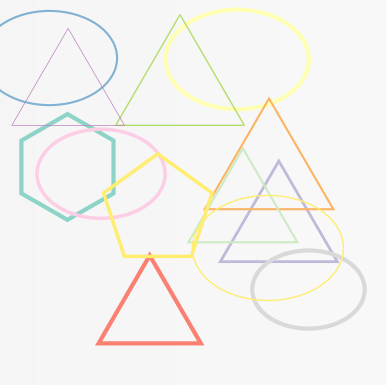[{"shape": "hexagon", "thickness": 3, "radius": 0.69, "center": [0.174, 0.566]}, {"shape": "oval", "thickness": 3, "radius": 0.92, "center": [0.612, 0.846]}, {"shape": "triangle", "thickness": 2, "radius": 0.87, "center": [0.72, 0.407]}, {"shape": "triangle", "thickness": 3, "radius": 0.76, "center": [0.386, 0.184]}, {"shape": "oval", "thickness": 1.5, "radius": 0.87, "center": [0.127, 0.849]}, {"shape": "triangle", "thickness": 1.5, "radius": 0.96, "center": [0.694, 0.552]}, {"shape": "triangle", "thickness": 1, "radius": 0.96, "center": [0.465, 0.77]}, {"shape": "oval", "thickness": 2.5, "radius": 0.83, "center": [0.261, 0.549]}, {"shape": "oval", "thickness": 3, "radius": 0.73, "center": [0.796, 0.248]}, {"shape": "triangle", "thickness": 0.5, "radius": 0.84, "center": [0.176, 0.758]}, {"shape": "triangle", "thickness": 1.5, "radius": 0.81, "center": [0.627, 0.452]}, {"shape": "oval", "thickness": 1, "radius": 0.97, "center": [0.692, 0.356]}, {"shape": "pentagon", "thickness": 2.5, "radius": 0.74, "center": [0.407, 0.453]}]